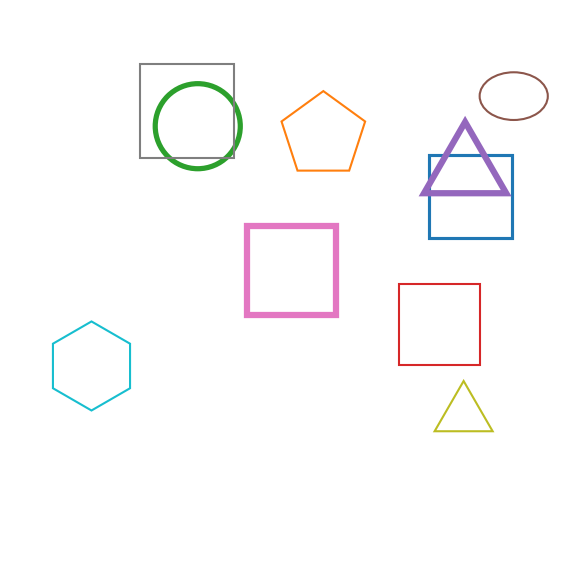[{"shape": "square", "thickness": 1.5, "radius": 0.36, "center": [0.815, 0.659]}, {"shape": "pentagon", "thickness": 1, "radius": 0.38, "center": [0.56, 0.765]}, {"shape": "circle", "thickness": 2.5, "radius": 0.37, "center": [0.342, 0.781]}, {"shape": "square", "thickness": 1, "radius": 0.35, "center": [0.761, 0.437]}, {"shape": "triangle", "thickness": 3, "radius": 0.41, "center": [0.805, 0.706]}, {"shape": "oval", "thickness": 1, "radius": 0.3, "center": [0.89, 0.833]}, {"shape": "square", "thickness": 3, "radius": 0.39, "center": [0.505, 0.531]}, {"shape": "square", "thickness": 1, "radius": 0.41, "center": [0.323, 0.807]}, {"shape": "triangle", "thickness": 1, "radius": 0.29, "center": [0.803, 0.281]}, {"shape": "hexagon", "thickness": 1, "radius": 0.39, "center": [0.158, 0.365]}]